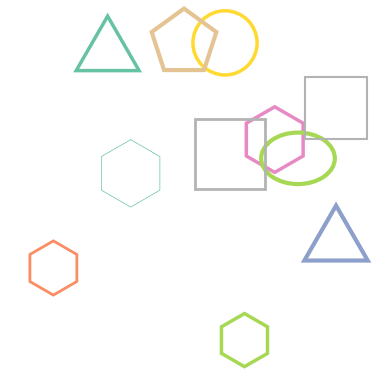[{"shape": "hexagon", "thickness": 0.5, "radius": 0.44, "center": [0.339, 0.55]}, {"shape": "triangle", "thickness": 2.5, "radius": 0.47, "center": [0.28, 0.864]}, {"shape": "hexagon", "thickness": 2, "radius": 0.35, "center": [0.139, 0.304]}, {"shape": "triangle", "thickness": 3, "radius": 0.48, "center": [0.873, 0.371]}, {"shape": "hexagon", "thickness": 2.5, "radius": 0.43, "center": [0.714, 0.637]}, {"shape": "oval", "thickness": 3, "radius": 0.48, "center": [0.774, 0.589]}, {"shape": "hexagon", "thickness": 2.5, "radius": 0.35, "center": [0.635, 0.117]}, {"shape": "circle", "thickness": 2.5, "radius": 0.42, "center": [0.584, 0.889]}, {"shape": "pentagon", "thickness": 3, "radius": 0.44, "center": [0.478, 0.889]}, {"shape": "square", "thickness": 2, "radius": 0.45, "center": [0.598, 0.599]}, {"shape": "square", "thickness": 1.5, "radius": 0.4, "center": [0.872, 0.72]}]